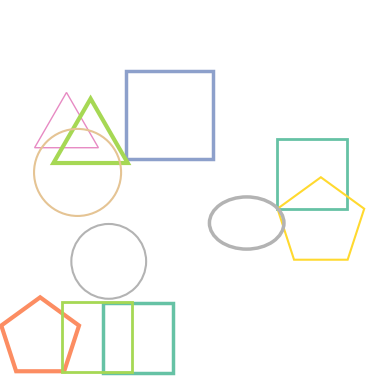[{"shape": "square", "thickness": 2.5, "radius": 0.45, "center": [0.359, 0.121]}, {"shape": "square", "thickness": 2, "radius": 0.46, "center": [0.81, 0.548]}, {"shape": "pentagon", "thickness": 3, "radius": 0.53, "center": [0.104, 0.122]}, {"shape": "square", "thickness": 2.5, "radius": 0.57, "center": [0.44, 0.701]}, {"shape": "triangle", "thickness": 1, "radius": 0.48, "center": [0.173, 0.664]}, {"shape": "triangle", "thickness": 3, "radius": 0.56, "center": [0.235, 0.632]}, {"shape": "square", "thickness": 2, "radius": 0.46, "center": [0.253, 0.124]}, {"shape": "pentagon", "thickness": 1.5, "radius": 0.59, "center": [0.833, 0.421]}, {"shape": "circle", "thickness": 1.5, "radius": 0.57, "center": [0.201, 0.552]}, {"shape": "circle", "thickness": 1.5, "radius": 0.49, "center": [0.282, 0.321]}, {"shape": "oval", "thickness": 2.5, "radius": 0.48, "center": [0.641, 0.421]}]